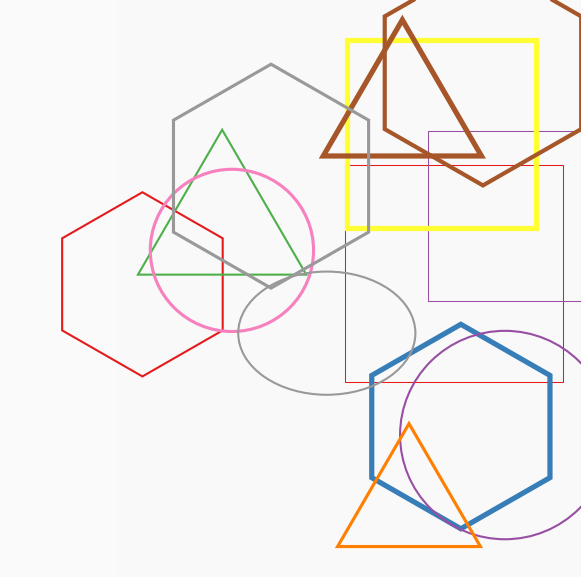[{"shape": "hexagon", "thickness": 1, "radius": 0.8, "center": [0.245, 0.507]}, {"shape": "square", "thickness": 0.5, "radius": 0.94, "center": [0.781, 0.526]}, {"shape": "hexagon", "thickness": 2.5, "radius": 0.89, "center": [0.793, 0.261]}, {"shape": "triangle", "thickness": 1, "radius": 0.84, "center": [0.382, 0.607]}, {"shape": "circle", "thickness": 1, "radius": 0.9, "center": [0.869, 0.246]}, {"shape": "square", "thickness": 0.5, "radius": 0.74, "center": [0.883, 0.625]}, {"shape": "triangle", "thickness": 1.5, "radius": 0.71, "center": [0.704, 0.124]}, {"shape": "square", "thickness": 2.5, "radius": 0.81, "center": [0.76, 0.767]}, {"shape": "hexagon", "thickness": 2, "radius": 0.98, "center": [0.831, 0.873]}, {"shape": "triangle", "thickness": 2.5, "radius": 0.79, "center": [0.692, 0.808]}, {"shape": "circle", "thickness": 1.5, "radius": 0.7, "center": [0.399, 0.566]}, {"shape": "hexagon", "thickness": 1.5, "radius": 0.97, "center": [0.466, 0.694]}, {"shape": "oval", "thickness": 1, "radius": 0.76, "center": [0.562, 0.422]}]